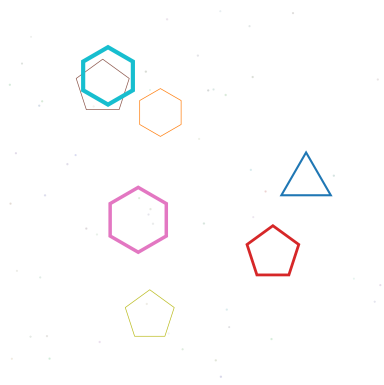[{"shape": "triangle", "thickness": 1.5, "radius": 0.37, "center": [0.795, 0.53]}, {"shape": "hexagon", "thickness": 0.5, "radius": 0.31, "center": [0.417, 0.708]}, {"shape": "pentagon", "thickness": 2, "radius": 0.35, "center": [0.709, 0.343]}, {"shape": "pentagon", "thickness": 0.5, "radius": 0.36, "center": [0.267, 0.774]}, {"shape": "hexagon", "thickness": 2.5, "radius": 0.42, "center": [0.359, 0.429]}, {"shape": "pentagon", "thickness": 0.5, "radius": 0.33, "center": [0.389, 0.181]}, {"shape": "hexagon", "thickness": 3, "radius": 0.37, "center": [0.281, 0.803]}]